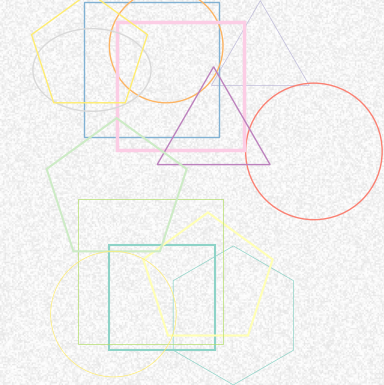[{"shape": "square", "thickness": 1.5, "radius": 0.69, "center": [0.42, 0.227]}, {"shape": "hexagon", "thickness": 0.5, "radius": 0.9, "center": [0.606, 0.181]}, {"shape": "pentagon", "thickness": 1.5, "radius": 0.88, "center": [0.54, 0.272]}, {"shape": "triangle", "thickness": 0.5, "radius": 0.73, "center": [0.676, 0.852]}, {"shape": "circle", "thickness": 1, "radius": 0.89, "center": [0.815, 0.607]}, {"shape": "square", "thickness": 1, "radius": 0.88, "center": [0.394, 0.82]}, {"shape": "circle", "thickness": 1, "radius": 0.74, "center": [0.432, 0.881]}, {"shape": "square", "thickness": 0.5, "radius": 0.94, "center": [0.39, 0.294]}, {"shape": "square", "thickness": 2.5, "radius": 0.83, "center": [0.469, 0.777]}, {"shape": "oval", "thickness": 1, "radius": 0.77, "center": [0.239, 0.818]}, {"shape": "triangle", "thickness": 1, "radius": 0.85, "center": [0.555, 0.657]}, {"shape": "pentagon", "thickness": 1.5, "radius": 0.96, "center": [0.303, 0.502]}, {"shape": "pentagon", "thickness": 1, "radius": 0.79, "center": [0.232, 0.861]}, {"shape": "circle", "thickness": 0.5, "radius": 0.82, "center": [0.295, 0.184]}]